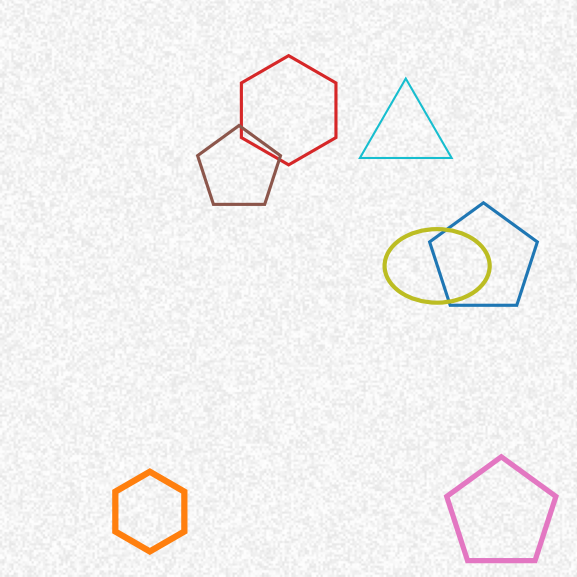[{"shape": "pentagon", "thickness": 1.5, "radius": 0.49, "center": [0.837, 0.55]}, {"shape": "hexagon", "thickness": 3, "radius": 0.35, "center": [0.259, 0.113]}, {"shape": "hexagon", "thickness": 1.5, "radius": 0.47, "center": [0.5, 0.808]}, {"shape": "pentagon", "thickness": 1.5, "radius": 0.38, "center": [0.414, 0.706]}, {"shape": "pentagon", "thickness": 2.5, "radius": 0.5, "center": [0.868, 0.109]}, {"shape": "oval", "thickness": 2, "radius": 0.45, "center": [0.757, 0.539]}, {"shape": "triangle", "thickness": 1, "radius": 0.46, "center": [0.703, 0.771]}]